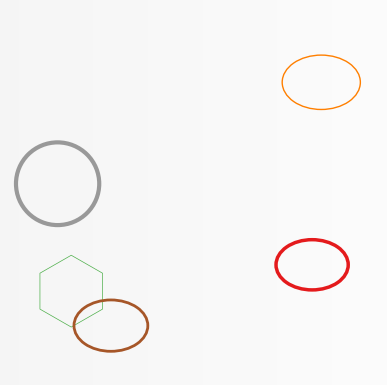[{"shape": "oval", "thickness": 2.5, "radius": 0.47, "center": [0.805, 0.312]}, {"shape": "hexagon", "thickness": 0.5, "radius": 0.47, "center": [0.184, 0.244]}, {"shape": "oval", "thickness": 1, "radius": 0.5, "center": [0.829, 0.786]}, {"shape": "oval", "thickness": 2, "radius": 0.48, "center": [0.286, 0.154]}, {"shape": "circle", "thickness": 3, "radius": 0.54, "center": [0.149, 0.523]}]